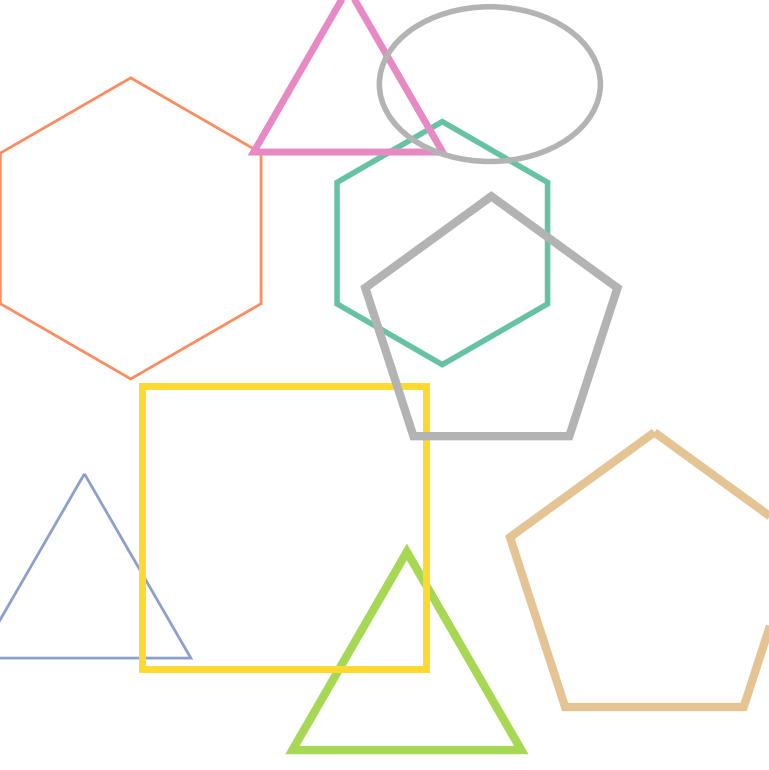[{"shape": "hexagon", "thickness": 2, "radius": 0.79, "center": [0.574, 0.684]}, {"shape": "hexagon", "thickness": 1, "radius": 0.98, "center": [0.17, 0.703]}, {"shape": "triangle", "thickness": 1, "radius": 0.8, "center": [0.11, 0.225]}, {"shape": "triangle", "thickness": 2.5, "radius": 0.71, "center": [0.452, 0.873]}, {"shape": "triangle", "thickness": 3, "radius": 0.86, "center": [0.528, 0.112]}, {"shape": "square", "thickness": 2.5, "radius": 0.92, "center": [0.369, 0.315]}, {"shape": "pentagon", "thickness": 3, "radius": 0.99, "center": [0.85, 0.241]}, {"shape": "oval", "thickness": 2, "radius": 0.72, "center": [0.636, 0.891]}, {"shape": "pentagon", "thickness": 3, "radius": 0.86, "center": [0.638, 0.573]}]